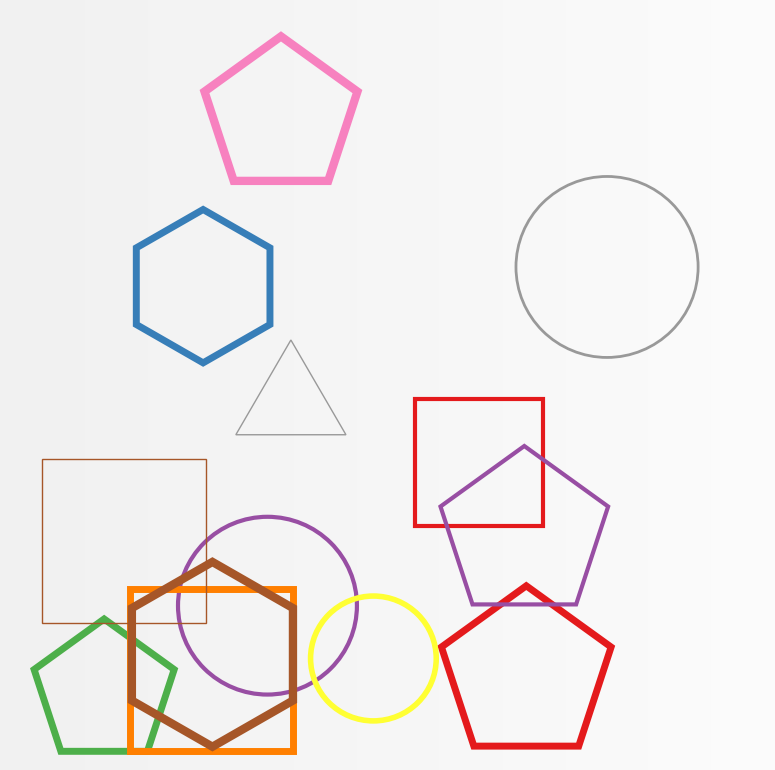[{"shape": "square", "thickness": 1.5, "radius": 0.41, "center": [0.618, 0.4]}, {"shape": "pentagon", "thickness": 2.5, "radius": 0.58, "center": [0.679, 0.124]}, {"shape": "hexagon", "thickness": 2.5, "radius": 0.5, "center": [0.262, 0.628]}, {"shape": "pentagon", "thickness": 2.5, "radius": 0.48, "center": [0.134, 0.101]}, {"shape": "pentagon", "thickness": 1.5, "radius": 0.57, "center": [0.677, 0.307]}, {"shape": "circle", "thickness": 1.5, "radius": 0.58, "center": [0.345, 0.213]}, {"shape": "square", "thickness": 2.5, "radius": 0.53, "center": [0.273, 0.13]}, {"shape": "circle", "thickness": 2, "radius": 0.41, "center": [0.482, 0.145]}, {"shape": "square", "thickness": 0.5, "radius": 0.53, "center": [0.16, 0.297]}, {"shape": "hexagon", "thickness": 3, "radius": 0.6, "center": [0.274, 0.15]}, {"shape": "pentagon", "thickness": 3, "radius": 0.52, "center": [0.363, 0.849]}, {"shape": "circle", "thickness": 1, "radius": 0.59, "center": [0.783, 0.653]}, {"shape": "triangle", "thickness": 0.5, "radius": 0.41, "center": [0.375, 0.476]}]